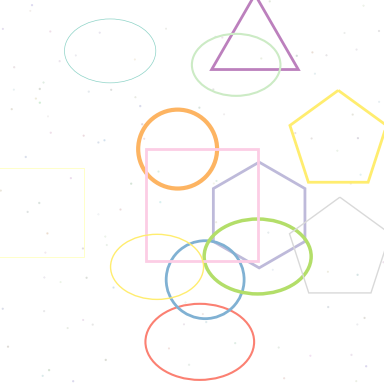[{"shape": "oval", "thickness": 0.5, "radius": 0.59, "center": [0.286, 0.868]}, {"shape": "square", "thickness": 0.5, "radius": 0.57, "center": [0.102, 0.448]}, {"shape": "hexagon", "thickness": 2, "radius": 0.69, "center": [0.673, 0.442]}, {"shape": "oval", "thickness": 1.5, "radius": 0.71, "center": [0.519, 0.112]}, {"shape": "circle", "thickness": 2, "radius": 0.51, "center": [0.533, 0.274]}, {"shape": "circle", "thickness": 3, "radius": 0.51, "center": [0.461, 0.613]}, {"shape": "oval", "thickness": 2.5, "radius": 0.69, "center": [0.669, 0.334]}, {"shape": "square", "thickness": 2, "radius": 0.73, "center": [0.525, 0.467]}, {"shape": "pentagon", "thickness": 1, "radius": 0.69, "center": [0.883, 0.35]}, {"shape": "triangle", "thickness": 2, "radius": 0.65, "center": [0.662, 0.884]}, {"shape": "oval", "thickness": 1.5, "radius": 0.58, "center": [0.613, 0.832]}, {"shape": "pentagon", "thickness": 2, "radius": 0.66, "center": [0.879, 0.633]}, {"shape": "oval", "thickness": 1, "radius": 0.6, "center": [0.408, 0.307]}]